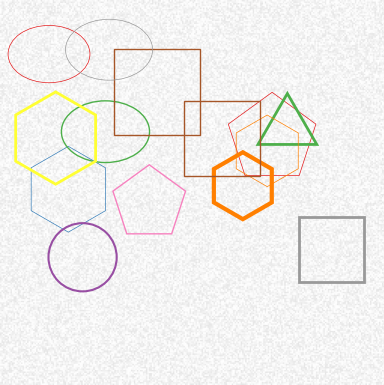[{"shape": "oval", "thickness": 0.5, "radius": 0.53, "center": [0.127, 0.859]}, {"shape": "pentagon", "thickness": 0.5, "radius": 0.6, "center": [0.707, 0.641]}, {"shape": "hexagon", "thickness": 0.5, "radius": 0.56, "center": [0.177, 0.508]}, {"shape": "oval", "thickness": 1, "radius": 0.57, "center": [0.274, 0.658]}, {"shape": "triangle", "thickness": 2, "radius": 0.44, "center": [0.746, 0.669]}, {"shape": "circle", "thickness": 1.5, "radius": 0.44, "center": [0.215, 0.332]}, {"shape": "hexagon", "thickness": 0.5, "radius": 0.47, "center": [0.694, 0.608]}, {"shape": "hexagon", "thickness": 3, "radius": 0.43, "center": [0.631, 0.518]}, {"shape": "hexagon", "thickness": 2, "radius": 0.6, "center": [0.145, 0.641]}, {"shape": "square", "thickness": 1, "radius": 0.56, "center": [0.408, 0.76]}, {"shape": "square", "thickness": 1, "radius": 0.49, "center": [0.577, 0.64]}, {"shape": "pentagon", "thickness": 1, "radius": 0.5, "center": [0.388, 0.473]}, {"shape": "oval", "thickness": 0.5, "radius": 0.57, "center": [0.283, 0.871]}, {"shape": "square", "thickness": 2, "radius": 0.42, "center": [0.861, 0.351]}]